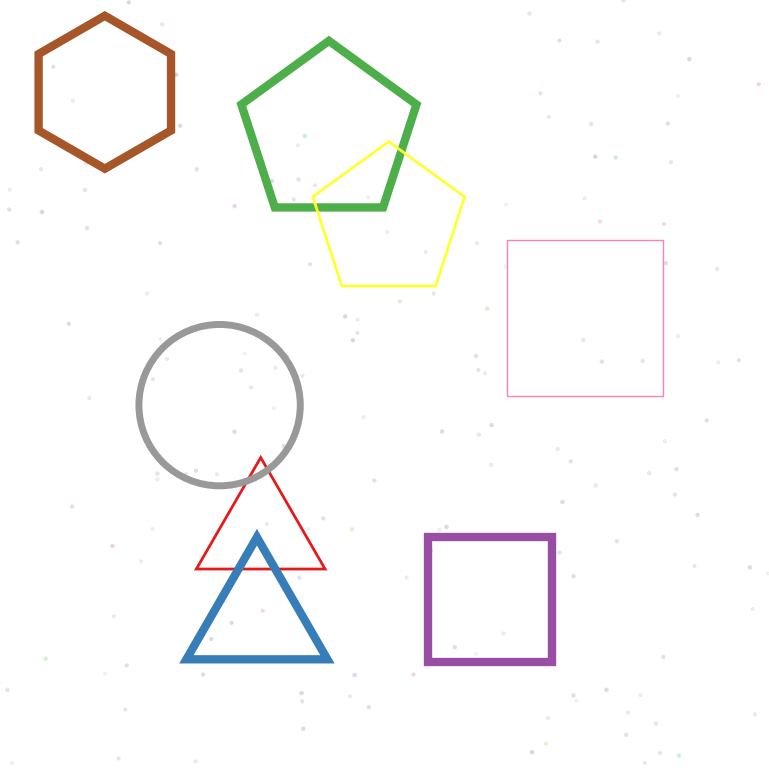[{"shape": "triangle", "thickness": 1, "radius": 0.48, "center": [0.339, 0.309]}, {"shape": "triangle", "thickness": 3, "radius": 0.53, "center": [0.334, 0.197]}, {"shape": "pentagon", "thickness": 3, "radius": 0.6, "center": [0.427, 0.827]}, {"shape": "square", "thickness": 3, "radius": 0.4, "center": [0.636, 0.221]}, {"shape": "pentagon", "thickness": 1, "radius": 0.52, "center": [0.505, 0.712]}, {"shape": "hexagon", "thickness": 3, "radius": 0.5, "center": [0.136, 0.88]}, {"shape": "square", "thickness": 0.5, "radius": 0.51, "center": [0.76, 0.587]}, {"shape": "circle", "thickness": 2.5, "radius": 0.52, "center": [0.285, 0.474]}]